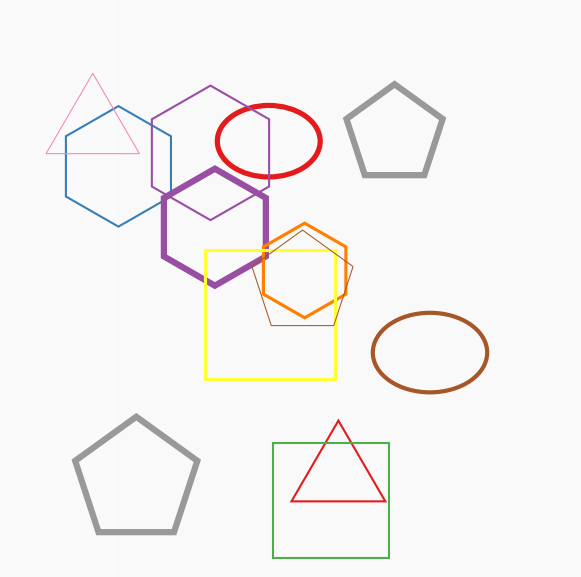[{"shape": "triangle", "thickness": 1, "radius": 0.47, "center": [0.582, 0.178]}, {"shape": "oval", "thickness": 2.5, "radius": 0.44, "center": [0.462, 0.755]}, {"shape": "hexagon", "thickness": 1, "radius": 0.52, "center": [0.204, 0.711]}, {"shape": "square", "thickness": 1, "radius": 0.5, "center": [0.569, 0.132]}, {"shape": "hexagon", "thickness": 1, "radius": 0.58, "center": [0.362, 0.734]}, {"shape": "hexagon", "thickness": 3, "radius": 0.51, "center": [0.37, 0.606]}, {"shape": "hexagon", "thickness": 1.5, "radius": 0.41, "center": [0.524, 0.531]}, {"shape": "square", "thickness": 1.5, "radius": 0.56, "center": [0.464, 0.454]}, {"shape": "oval", "thickness": 2, "radius": 0.49, "center": [0.74, 0.389]}, {"shape": "pentagon", "thickness": 0.5, "radius": 0.46, "center": [0.52, 0.509]}, {"shape": "triangle", "thickness": 0.5, "radius": 0.46, "center": [0.16, 0.779]}, {"shape": "pentagon", "thickness": 3, "radius": 0.44, "center": [0.679, 0.766]}, {"shape": "pentagon", "thickness": 3, "radius": 0.55, "center": [0.234, 0.167]}]